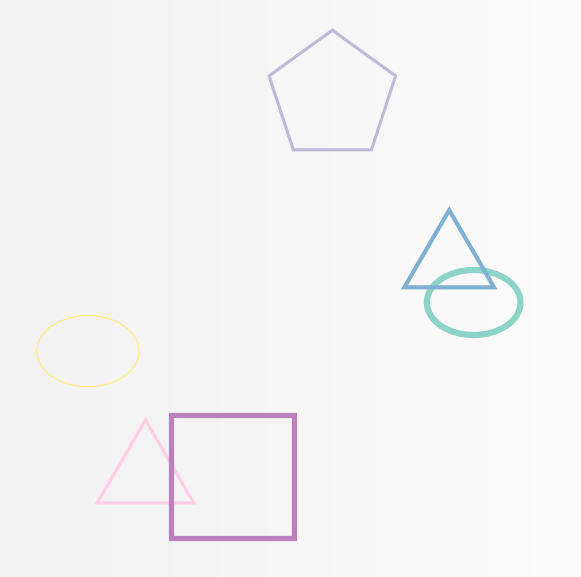[{"shape": "oval", "thickness": 3, "radius": 0.4, "center": [0.815, 0.475]}, {"shape": "pentagon", "thickness": 1.5, "radius": 0.57, "center": [0.572, 0.832]}, {"shape": "triangle", "thickness": 2, "radius": 0.45, "center": [0.773, 0.546]}, {"shape": "triangle", "thickness": 1.5, "radius": 0.48, "center": [0.25, 0.176]}, {"shape": "square", "thickness": 2.5, "radius": 0.53, "center": [0.4, 0.174]}, {"shape": "oval", "thickness": 0.5, "radius": 0.44, "center": [0.151, 0.391]}]